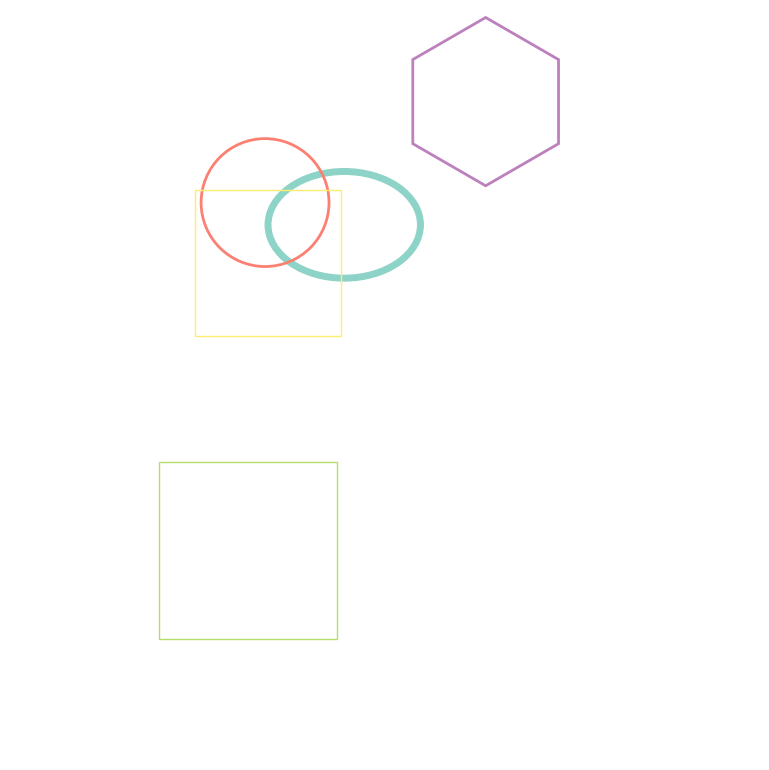[{"shape": "oval", "thickness": 2.5, "radius": 0.49, "center": [0.447, 0.708]}, {"shape": "circle", "thickness": 1, "radius": 0.42, "center": [0.344, 0.737]}, {"shape": "square", "thickness": 0.5, "radius": 0.58, "center": [0.322, 0.285]}, {"shape": "hexagon", "thickness": 1, "radius": 0.55, "center": [0.631, 0.868]}, {"shape": "square", "thickness": 0.5, "radius": 0.47, "center": [0.348, 0.658]}]